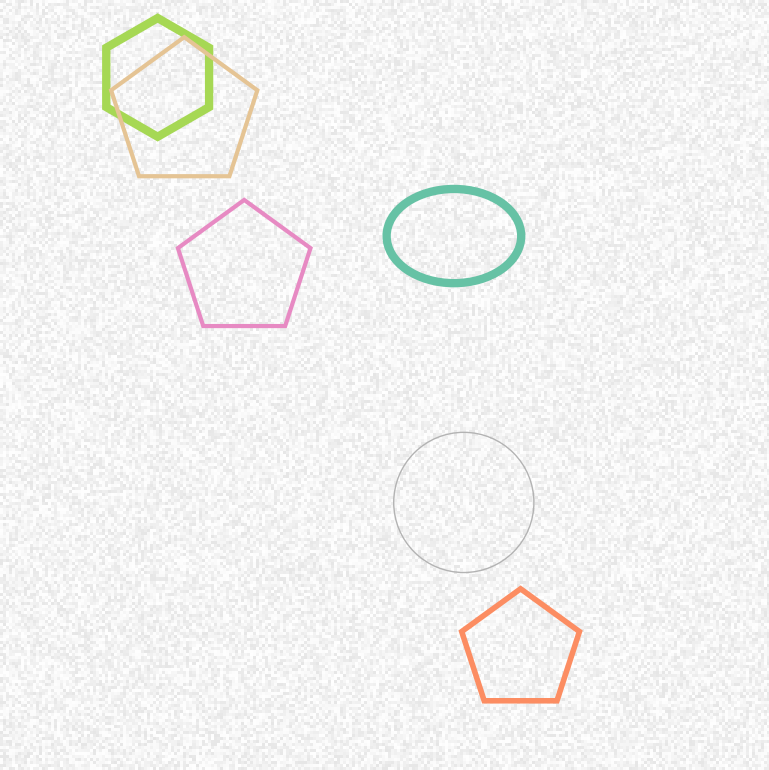[{"shape": "oval", "thickness": 3, "radius": 0.44, "center": [0.59, 0.693]}, {"shape": "pentagon", "thickness": 2, "radius": 0.4, "center": [0.676, 0.155]}, {"shape": "pentagon", "thickness": 1.5, "radius": 0.45, "center": [0.317, 0.65]}, {"shape": "hexagon", "thickness": 3, "radius": 0.39, "center": [0.205, 0.899]}, {"shape": "pentagon", "thickness": 1.5, "radius": 0.5, "center": [0.239, 0.852]}, {"shape": "circle", "thickness": 0.5, "radius": 0.46, "center": [0.602, 0.347]}]